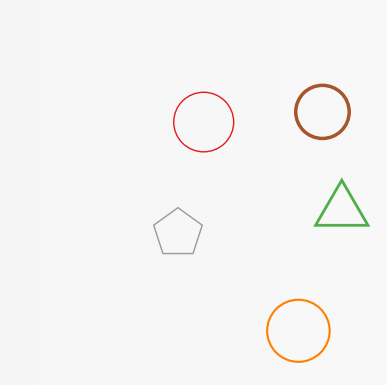[{"shape": "circle", "thickness": 1, "radius": 0.39, "center": [0.526, 0.683]}, {"shape": "triangle", "thickness": 2, "radius": 0.39, "center": [0.882, 0.454]}, {"shape": "circle", "thickness": 1.5, "radius": 0.4, "center": [0.77, 0.141]}, {"shape": "circle", "thickness": 2.5, "radius": 0.34, "center": [0.832, 0.709]}, {"shape": "pentagon", "thickness": 1, "radius": 0.33, "center": [0.459, 0.395]}]